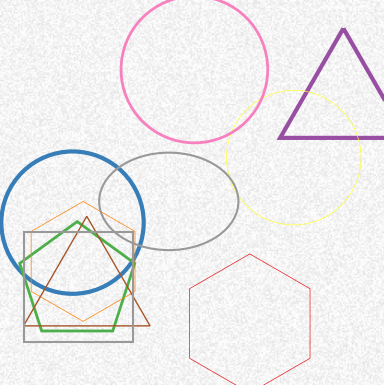[{"shape": "hexagon", "thickness": 0.5, "radius": 0.9, "center": [0.649, 0.16]}, {"shape": "circle", "thickness": 3, "radius": 0.92, "center": [0.188, 0.422]}, {"shape": "pentagon", "thickness": 2, "radius": 0.79, "center": [0.201, 0.267]}, {"shape": "triangle", "thickness": 3, "radius": 0.95, "center": [0.892, 0.737]}, {"shape": "hexagon", "thickness": 0.5, "radius": 0.78, "center": [0.216, 0.321]}, {"shape": "circle", "thickness": 0.5, "radius": 0.87, "center": [0.763, 0.591]}, {"shape": "triangle", "thickness": 1, "radius": 0.95, "center": [0.225, 0.248]}, {"shape": "circle", "thickness": 2, "radius": 0.95, "center": [0.505, 0.819]}, {"shape": "oval", "thickness": 1.5, "radius": 0.9, "center": [0.438, 0.477]}, {"shape": "square", "thickness": 1.5, "radius": 0.71, "center": [0.205, 0.255]}]